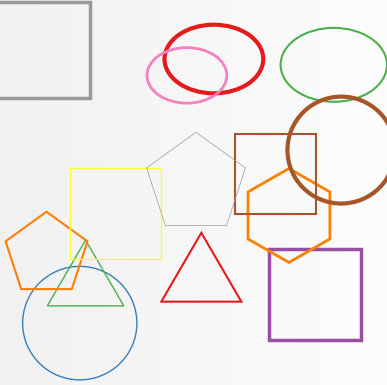[{"shape": "triangle", "thickness": 1.5, "radius": 0.6, "center": [0.52, 0.276]}, {"shape": "oval", "thickness": 3, "radius": 0.64, "center": [0.552, 0.847]}, {"shape": "circle", "thickness": 1, "radius": 0.74, "center": [0.206, 0.161]}, {"shape": "oval", "thickness": 1.5, "radius": 0.69, "center": [0.861, 0.832]}, {"shape": "triangle", "thickness": 1, "radius": 0.57, "center": [0.221, 0.262]}, {"shape": "square", "thickness": 2.5, "radius": 0.59, "center": [0.812, 0.235]}, {"shape": "pentagon", "thickness": 1.5, "radius": 0.56, "center": [0.12, 0.339]}, {"shape": "hexagon", "thickness": 2, "radius": 0.61, "center": [0.746, 0.44]}, {"shape": "square", "thickness": 1, "radius": 0.59, "center": [0.298, 0.446]}, {"shape": "circle", "thickness": 3, "radius": 0.69, "center": [0.881, 0.61]}, {"shape": "square", "thickness": 1.5, "radius": 0.52, "center": [0.711, 0.548]}, {"shape": "oval", "thickness": 2, "radius": 0.52, "center": [0.482, 0.804]}, {"shape": "pentagon", "thickness": 0.5, "radius": 0.67, "center": [0.506, 0.522]}, {"shape": "square", "thickness": 2.5, "radius": 0.62, "center": [0.108, 0.87]}]